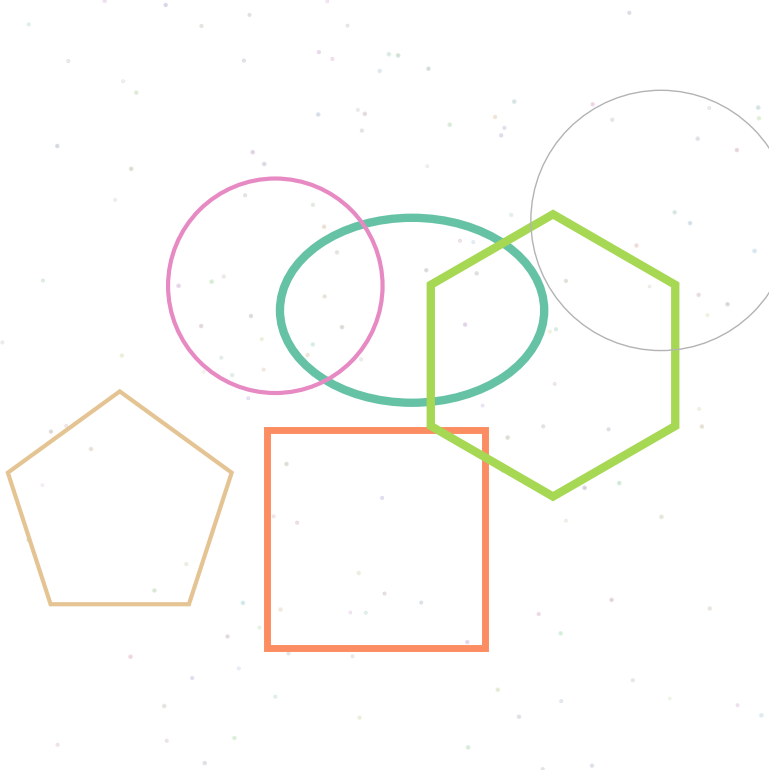[{"shape": "oval", "thickness": 3, "radius": 0.86, "center": [0.535, 0.597]}, {"shape": "square", "thickness": 2.5, "radius": 0.71, "center": [0.488, 0.3]}, {"shape": "circle", "thickness": 1.5, "radius": 0.7, "center": [0.358, 0.629]}, {"shape": "hexagon", "thickness": 3, "radius": 0.92, "center": [0.718, 0.538]}, {"shape": "pentagon", "thickness": 1.5, "radius": 0.76, "center": [0.156, 0.339]}, {"shape": "circle", "thickness": 0.5, "radius": 0.85, "center": [0.858, 0.714]}]